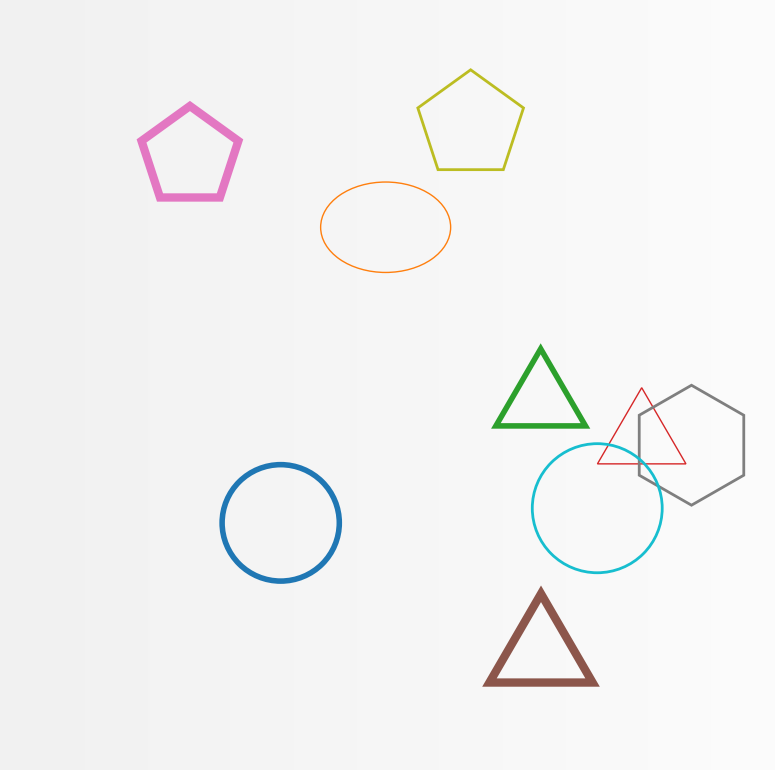[{"shape": "circle", "thickness": 2, "radius": 0.38, "center": [0.362, 0.321]}, {"shape": "oval", "thickness": 0.5, "radius": 0.42, "center": [0.498, 0.705]}, {"shape": "triangle", "thickness": 2, "radius": 0.33, "center": [0.698, 0.48]}, {"shape": "triangle", "thickness": 0.5, "radius": 0.33, "center": [0.828, 0.431]}, {"shape": "triangle", "thickness": 3, "radius": 0.38, "center": [0.698, 0.152]}, {"shape": "pentagon", "thickness": 3, "radius": 0.33, "center": [0.245, 0.797]}, {"shape": "hexagon", "thickness": 1, "radius": 0.39, "center": [0.892, 0.422]}, {"shape": "pentagon", "thickness": 1, "radius": 0.36, "center": [0.607, 0.838]}, {"shape": "circle", "thickness": 1, "radius": 0.42, "center": [0.771, 0.34]}]